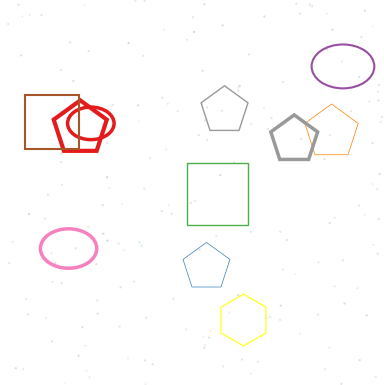[{"shape": "oval", "thickness": 2.5, "radius": 0.3, "center": [0.236, 0.68]}, {"shape": "pentagon", "thickness": 3, "radius": 0.36, "center": [0.208, 0.667]}, {"shape": "pentagon", "thickness": 0.5, "radius": 0.32, "center": [0.536, 0.306]}, {"shape": "square", "thickness": 1, "radius": 0.4, "center": [0.565, 0.496]}, {"shape": "oval", "thickness": 1.5, "radius": 0.41, "center": [0.891, 0.828]}, {"shape": "pentagon", "thickness": 0.5, "radius": 0.36, "center": [0.861, 0.657]}, {"shape": "hexagon", "thickness": 1, "radius": 0.34, "center": [0.632, 0.169]}, {"shape": "square", "thickness": 1.5, "radius": 0.35, "center": [0.135, 0.683]}, {"shape": "oval", "thickness": 2.5, "radius": 0.37, "center": [0.178, 0.354]}, {"shape": "pentagon", "thickness": 1, "radius": 0.32, "center": [0.583, 0.713]}, {"shape": "pentagon", "thickness": 2.5, "radius": 0.32, "center": [0.764, 0.638]}]